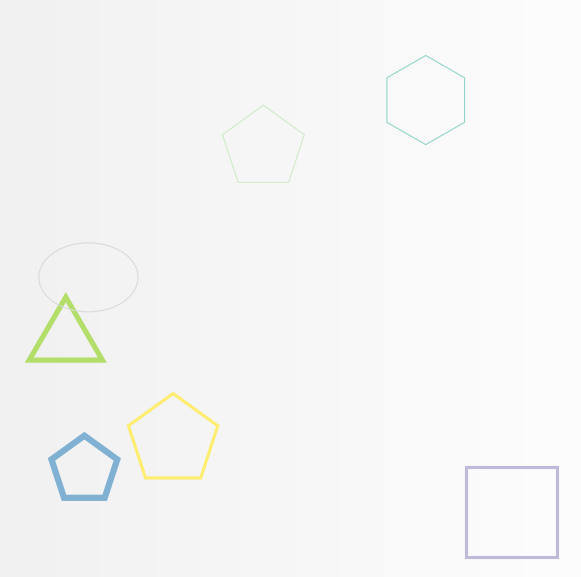[{"shape": "hexagon", "thickness": 0.5, "radius": 0.39, "center": [0.732, 0.826]}, {"shape": "square", "thickness": 1.5, "radius": 0.39, "center": [0.88, 0.113]}, {"shape": "pentagon", "thickness": 3, "radius": 0.3, "center": [0.145, 0.185]}, {"shape": "triangle", "thickness": 2.5, "radius": 0.36, "center": [0.113, 0.412]}, {"shape": "oval", "thickness": 0.5, "radius": 0.43, "center": [0.152, 0.519]}, {"shape": "pentagon", "thickness": 0.5, "radius": 0.37, "center": [0.453, 0.743]}, {"shape": "pentagon", "thickness": 1.5, "radius": 0.4, "center": [0.298, 0.237]}]